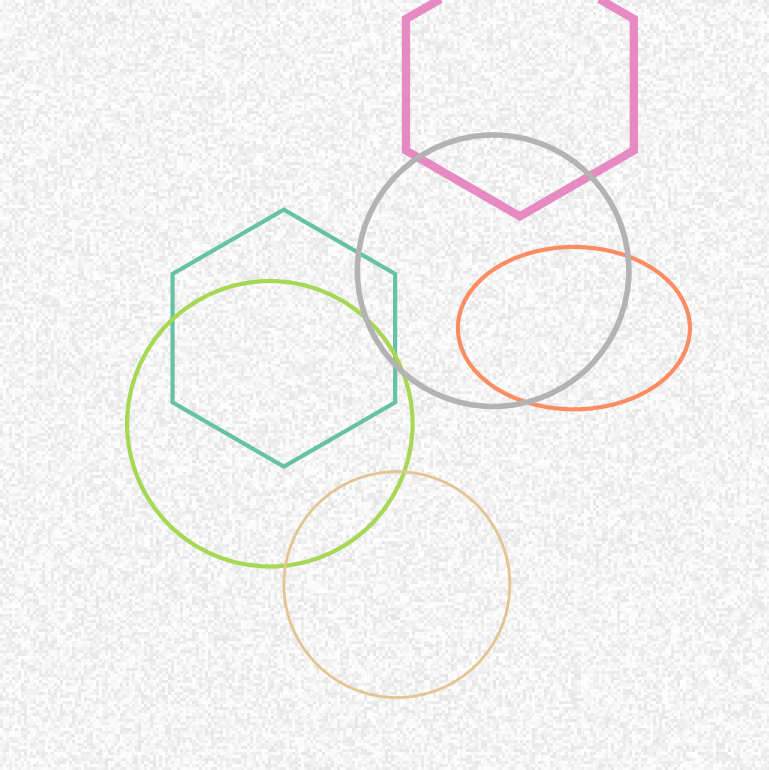[{"shape": "hexagon", "thickness": 1.5, "radius": 0.83, "center": [0.369, 0.561]}, {"shape": "oval", "thickness": 1.5, "radius": 0.75, "center": [0.745, 0.574]}, {"shape": "hexagon", "thickness": 3, "radius": 0.85, "center": [0.675, 0.89]}, {"shape": "circle", "thickness": 1.5, "radius": 0.93, "center": [0.35, 0.45]}, {"shape": "circle", "thickness": 1, "radius": 0.73, "center": [0.515, 0.241]}, {"shape": "circle", "thickness": 2, "radius": 0.88, "center": [0.64, 0.648]}]